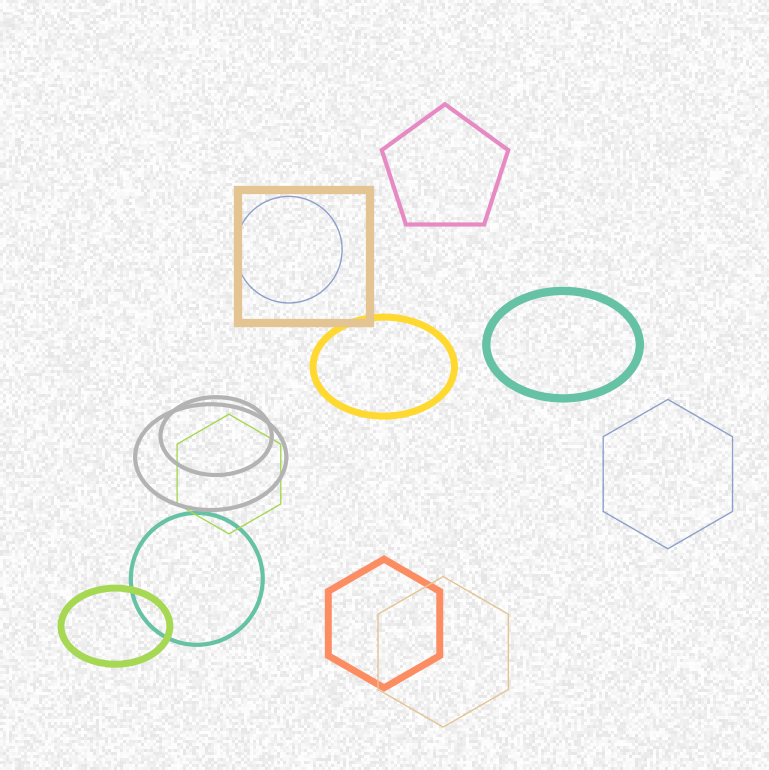[{"shape": "circle", "thickness": 1.5, "radius": 0.43, "center": [0.256, 0.248]}, {"shape": "oval", "thickness": 3, "radius": 0.5, "center": [0.731, 0.552]}, {"shape": "hexagon", "thickness": 2.5, "radius": 0.42, "center": [0.499, 0.19]}, {"shape": "hexagon", "thickness": 0.5, "radius": 0.48, "center": [0.867, 0.384]}, {"shape": "circle", "thickness": 0.5, "radius": 0.35, "center": [0.375, 0.676]}, {"shape": "pentagon", "thickness": 1.5, "radius": 0.43, "center": [0.578, 0.778]}, {"shape": "hexagon", "thickness": 0.5, "radius": 0.39, "center": [0.297, 0.384]}, {"shape": "oval", "thickness": 2.5, "radius": 0.35, "center": [0.15, 0.187]}, {"shape": "oval", "thickness": 2.5, "radius": 0.46, "center": [0.498, 0.524]}, {"shape": "square", "thickness": 3, "radius": 0.43, "center": [0.395, 0.667]}, {"shape": "hexagon", "thickness": 0.5, "radius": 0.49, "center": [0.576, 0.153]}, {"shape": "oval", "thickness": 1.5, "radius": 0.36, "center": [0.281, 0.434]}, {"shape": "oval", "thickness": 1.5, "radius": 0.49, "center": [0.274, 0.406]}]